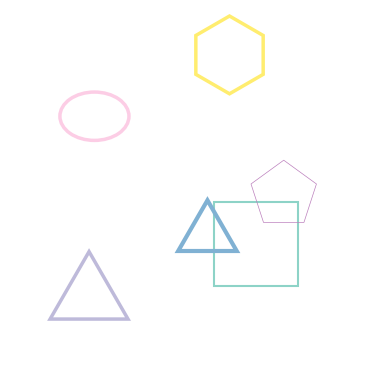[{"shape": "square", "thickness": 1.5, "radius": 0.54, "center": [0.664, 0.366]}, {"shape": "triangle", "thickness": 2.5, "radius": 0.58, "center": [0.231, 0.23]}, {"shape": "triangle", "thickness": 3, "radius": 0.44, "center": [0.539, 0.392]}, {"shape": "oval", "thickness": 2.5, "radius": 0.45, "center": [0.245, 0.698]}, {"shape": "pentagon", "thickness": 0.5, "radius": 0.45, "center": [0.737, 0.495]}, {"shape": "hexagon", "thickness": 2.5, "radius": 0.5, "center": [0.596, 0.857]}]